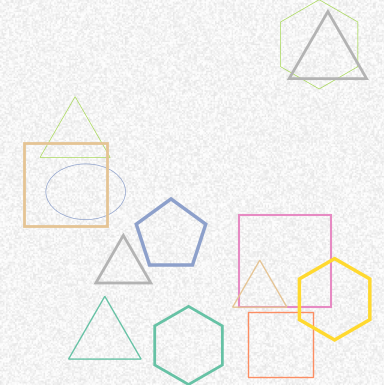[{"shape": "triangle", "thickness": 1, "radius": 0.54, "center": [0.272, 0.122]}, {"shape": "hexagon", "thickness": 2, "radius": 0.51, "center": [0.49, 0.103]}, {"shape": "square", "thickness": 1, "radius": 0.42, "center": [0.729, 0.105]}, {"shape": "oval", "thickness": 0.5, "radius": 0.52, "center": [0.223, 0.502]}, {"shape": "pentagon", "thickness": 2.5, "radius": 0.47, "center": [0.444, 0.388]}, {"shape": "square", "thickness": 1.5, "radius": 0.6, "center": [0.74, 0.321]}, {"shape": "triangle", "thickness": 0.5, "radius": 0.53, "center": [0.195, 0.644]}, {"shape": "hexagon", "thickness": 0.5, "radius": 0.58, "center": [0.829, 0.885]}, {"shape": "hexagon", "thickness": 2.5, "radius": 0.53, "center": [0.869, 0.223]}, {"shape": "triangle", "thickness": 1, "radius": 0.41, "center": [0.675, 0.243]}, {"shape": "square", "thickness": 2, "radius": 0.54, "center": [0.171, 0.522]}, {"shape": "triangle", "thickness": 2, "radius": 0.41, "center": [0.32, 0.306]}, {"shape": "triangle", "thickness": 2, "radius": 0.58, "center": [0.852, 0.854]}]